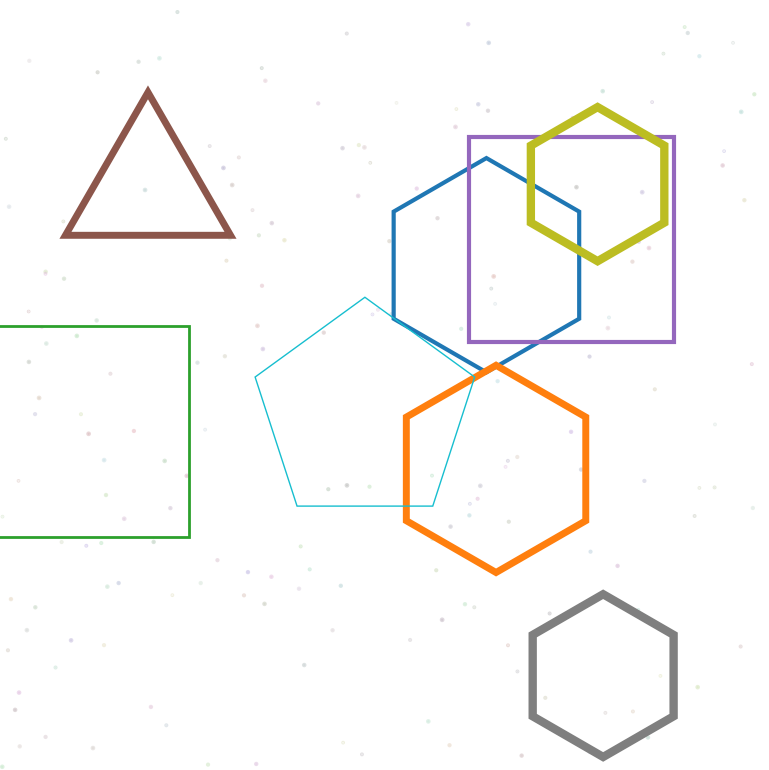[{"shape": "hexagon", "thickness": 1.5, "radius": 0.7, "center": [0.632, 0.656]}, {"shape": "hexagon", "thickness": 2.5, "radius": 0.67, "center": [0.644, 0.391]}, {"shape": "square", "thickness": 1, "radius": 0.69, "center": [0.108, 0.439]}, {"shape": "square", "thickness": 1.5, "radius": 0.67, "center": [0.742, 0.689]}, {"shape": "triangle", "thickness": 2.5, "radius": 0.62, "center": [0.192, 0.756]}, {"shape": "hexagon", "thickness": 3, "radius": 0.53, "center": [0.783, 0.123]}, {"shape": "hexagon", "thickness": 3, "radius": 0.5, "center": [0.776, 0.761]}, {"shape": "pentagon", "thickness": 0.5, "radius": 0.75, "center": [0.474, 0.464]}]